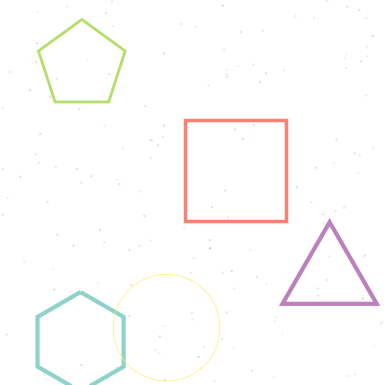[{"shape": "hexagon", "thickness": 3, "radius": 0.65, "center": [0.209, 0.112]}, {"shape": "square", "thickness": 2.5, "radius": 0.65, "center": [0.611, 0.558]}, {"shape": "pentagon", "thickness": 2, "radius": 0.59, "center": [0.213, 0.831]}, {"shape": "triangle", "thickness": 3, "radius": 0.71, "center": [0.856, 0.282]}, {"shape": "circle", "thickness": 0.5, "radius": 0.69, "center": [0.433, 0.149]}]